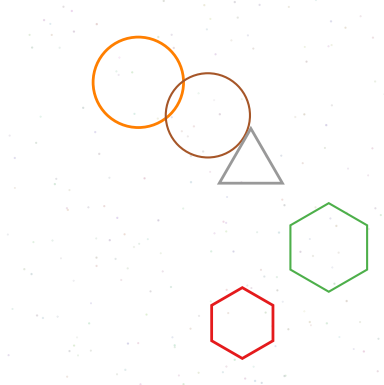[{"shape": "hexagon", "thickness": 2, "radius": 0.46, "center": [0.629, 0.161]}, {"shape": "hexagon", "thickness": 1.5, "radius": 0.58, "center": [0.854, 0.357]}, {"shape": "circle", "thickness": 2, "radius": 0.59, "center": [0.359, 0.786]}, {"shape": "circle", "thickness": 1.5, "radius": 0.55, "center": [0.54, 0.7]}, {"shape": "triangle", "thickness": 2, "radius": 0.47, "center": [0.652, 0.571]}]